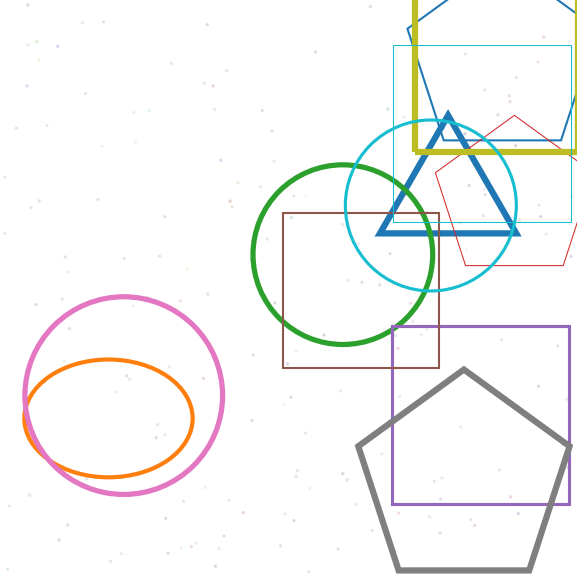[{"shape": "pentagon", "thickness": 1, "radius": 0.86, "center": [0.87, 0.896]}, {"shape": "triangle", "thickness": 3, "radius": 0.68, "center": [0.776, 0.663]}, {"shape": "oval", "thickness": 2, "radius": 0.73, "center": [0.188, 0.275]}, {"shape": "circle", "thickness": 2.5, "radius": 0.78, "center": [0.594, 0.558]}, {"shape": "pentagon", "thickness": 0.5, "radius": 0.72, "center": [0.891, 0.656]}, {"shape": "square", "thickness": 1.5, "radius": 0.77, "center": [0.832, 0.281]}, {"shape": "square", "thickness": 1, "radius": 0.67, "center": [0.625, 0.496]}, {"shape": "circle", "thickness": 2.5, "radius": 0.86, "center": [0.214, 0.314]}, {"shape": "pentagon", "thickness": 3, "radius": 0.96, "center": [0.803, 0.167]}, {"shape": "square", "thickness": 3, "radius": 0.71, "center": [0.859, 0.878]}, {"shape": "circle", "thickness": 1.5, "radius": 0.74, "center": [0.746, 0.643]}, {"shape": "square", "thickness": 0.5, "radius": 0.77, "center": [0.835, 0.768]}]